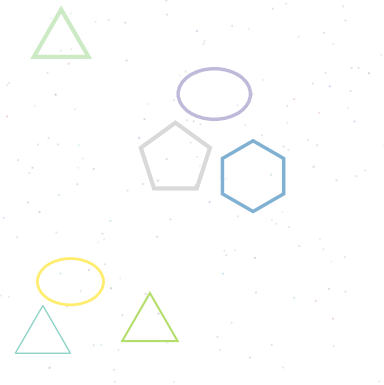[{"shape": "triangle", "thickness": 1, "radius": 0.41, "center": [0.111, 0.124]}, {"shape": "oval", "thickness": 2.5, "radius": 0.47, "center": [0.557, 0.756]}, {"shape": "hexagon", "thickness": 2.5, "radius": 0.46, "center": [0.657, 0.542]}, {"shape": "triangle", "thickness": 1.5, "radius": 0.42, "center": [0.389, 0.156]}, {"shape": "pentagon", "thickness": 3, "radius": 0.47, "center": [0.456, 0.587]}, {"shape": "triangle", "thickness": 3, "radius": 0.41, "center": [0.159, 0.893]}, {"shape": "oval", "thickness": 2, "radius": 0.43, "center": [0.183, 0.268]}]